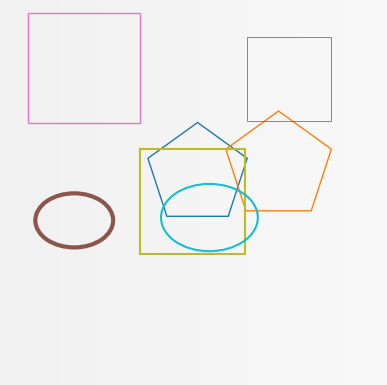[{"shape": "pentagon", "thickness": 1, "radius": 0.67, "center": [0.51, 0.547]}, {"shape": "pentagon", "thickness": 1, "radius": 0.72, "center": [0.719, 0.568]}, {"shape": "square", "thickness": 0.5, "radius": 0.54, "center": [0.745, 0.795]}, {"shape": "oval", "thickness": 3, "radius": 0.5, "center": [0.192, 0.428]}, {"shape": "square", "thickness": 1, "radius": 0.72, "center": [0.217, 0.823]}, {"shape": "square", "thickness": 1.5, "radius": 0.68, "center": [0.498, 0.477]}, {"shape": "oval", "thickness": 1.5, "radius": 0.62, "center": [0.54, 0.435]}]